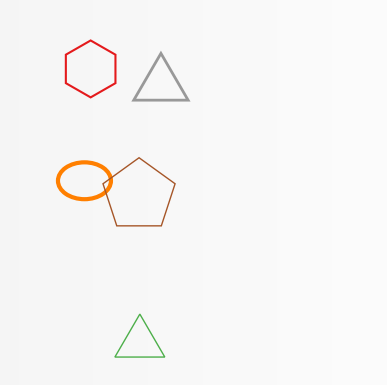[{"shape": "hexagon", "thickness": 1.5, "radius": 0.37, "center": [0.234, 0.821]}, {"shape": "triangle", "thickness": 1, "radius": 0.37, "center": [0.361, 0.11]}, {"shape": "oval", "thickness": 3, "radius": 0.34, "center": [0.218, 0.53]}, {"shape": "pentagon", "thickness": 1, "radius": 0.49, "center": [0.359, 0.492]}, {"shape": "triangle", "thickness": 2, "radius": 0.4, "center": [0.415, 0.78]}]